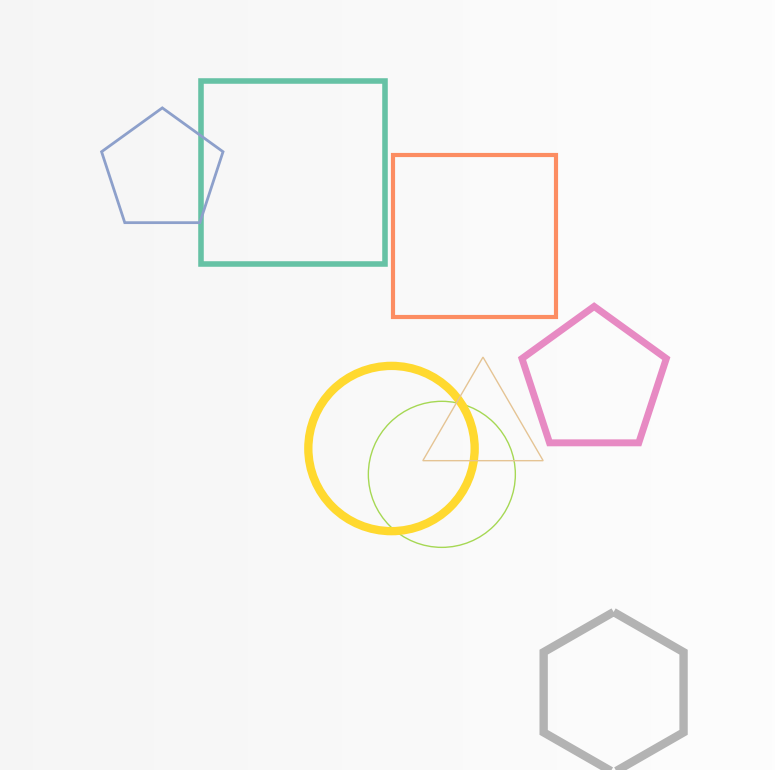[{"shape": "square", "thickness": 2, "radius": 0.59, "center": [0.378, 0.776]}, {"shape": "square", "thickness": 1.5, "radius": 0.53, "center": [0.612, 0.693]}, {"shape": "pentagon", "thickness": 1, "radius": 0.41, "center": [0.209, 0.777]}, {"shape": "pentagon", "thickness": 2.5, "radius": 0.49, "center": [0.767, 0.504]}, {"shape": "circle", "thickness": 0.5, "radius": 0.47, "center": [0.57, 0.384]}, {"shape": "circle", "thickness": 3, "radius": 0.54, "center": [0.505, 0.418]}, {"shape": "triangle", "thickness": 0.5, "radius": 0.45, "center": [0.623, 0.447]}, {"shape": "hexagon", "thickness": 3, "radius": 0.52, "center": [0.792, 0.101]}]